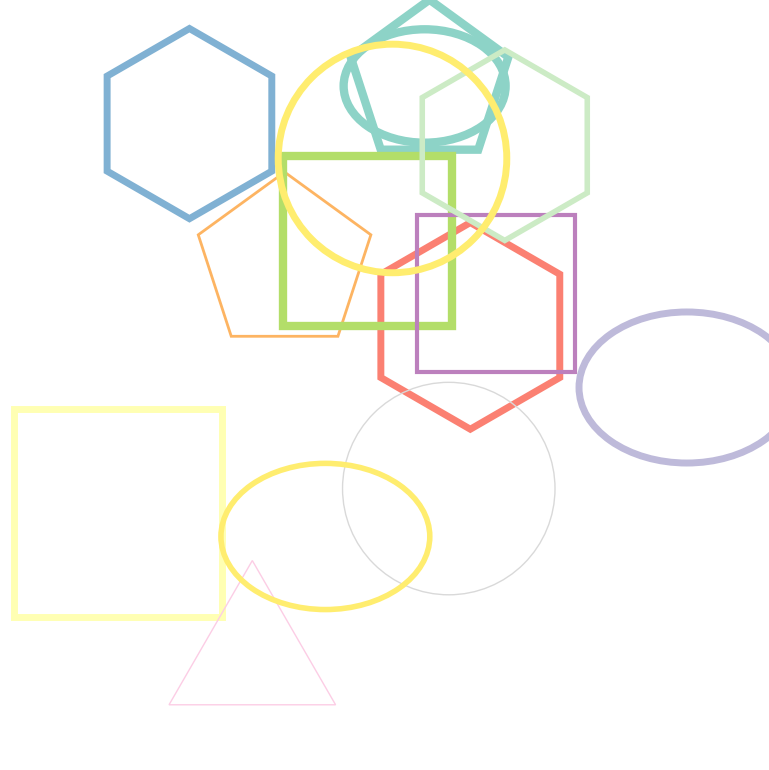[{"shape": "oval", "thickness": 3, "radius": 0.53, "center": [0.551, 0.888]}, {"shape": "pentagon", "thickness": 3, "radius": 0.54, "center": [0.558, 0.893]}, {"shape": "square", "thickness": 2.5, "radius": 0.68, "center": [0.153, 0.333]}, {"shape": "oval", "thickness": 2.5, "radius": 0.7, "center": [0.892, 0.497]}, {"shape": "hexagon", "thickness": 2.5, "radius": 0.67, "center": [0.611, 0.577]}, {"shape": "hexagon", "thickness": 2.5, "radius": 0.62, "center": [0.246, 0.839]}, {"shape": "pentagon", "thickness": 1, "radius": 0.59, "center": [0.37, 0.659]}, {"shape": "square", "thickness": 3, "radius": 0.55, "center": [0.477, 0.687]}, {"shape": "triangle", "thickness": 0.5, "radius": 0.62, "center": [0.328, 0.147]}, {"shape": "circle", "thickness": 0.5, "radius": 0.69, "center": [0.583, 0.366]}, {"shape": "square", "thickness": 1.5, "radius": 0.51, "center": [0.644, 0.619]}, {"shape": "hexagon", "thickness": 2, "radius": 0.62, "center": [0.656, 0.811]}, {"shape": "oval", "thickness": 2, "radius": 0.68, "center": [0.423, 0.303]}, {"shape": "circle", "thickness": 2.5, "radius": 0.74, "center": [0.51, 0.794]}]